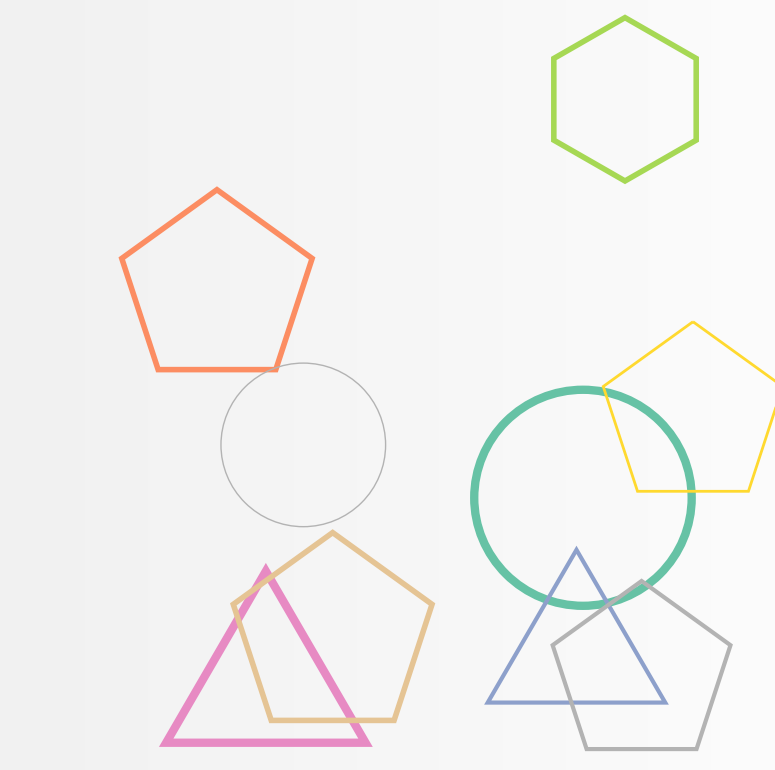[{"shape": "circle", "thickness": 3, "radius": 0.7, "center": [0.752, 0.354]}, {"shape": "pentagon", "thickness": 2, "radius": 0.65, "center": [0.28, 0.624]}, {"shape": "triangle", "thickness": 1.5, "radius": 0.66, "center": [0.744, 0.154]}, {"shape": "triangle", "thickness": 3, "radius": 0.74, "center": [0.343, 0.11]}, {"shape": "hexagon", "thickness": 2, "radius": 0.53, "center": [0.806, 0.871]}, {"shape": "pentagon", "thickness": 1, "radius": 0.61, "center": [0.894, 0.46]}, {"shape": "pentagon", "thickness": 2, "radius": 0.67, "center": [0.429, 0.173]}, {"shape": "circle", "thickness": 0.5, "radius": 0.53, "center": [0.391, 0.422]}, {"shape": "pentagon", "thickness": 1.5, "radius": 0.6, "center": [0.828, 0.125]}]